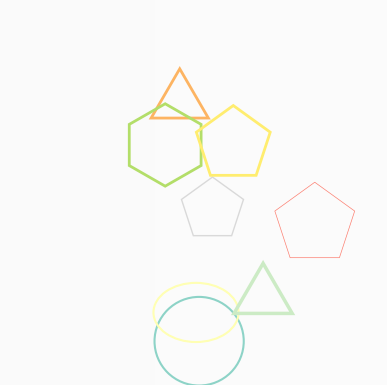[{"shape": "circle", "thickness": 1.5, "radius": 0.58, "center": [0.514, 0.114]}, {"shape": "oval", "thickness": 1.5, "radius": 0.55, "center": [0.506, 0.188]}, {"shape": "pentagon", "thickness": 0.5, "radius": 0.54, "center": [0.812, 0.418]}, {"shape": "triangle", "thickness": 2, "radius": 0.43, "center": [0.464, 0.736]}, {"shape": "hexagon", "thickness": 2, "radius": 0.54, "center": [0.426, 0.623]}, {"shape": "pentagon", "thickness": 1, "radius": 0.42, "center": [0.548, 0.456]}, {"shape": "triangle", "thickness": 2.5, "radius": 0.43, "center": [0.679, 0.229]}, {"shape": "pentagon", "thickness": 2, "radius": 0.5, "center": [0.602, 0.626]}]